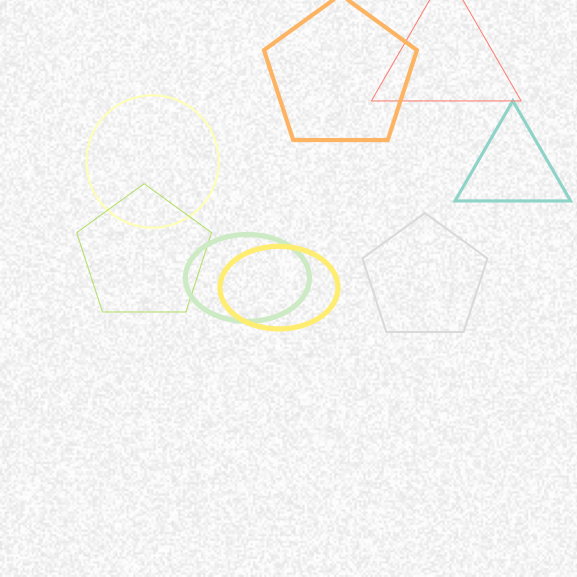[{"shape": "triangle", "thickness": 1.5, "radius": 0.58, "center": [0.888, 0.709]}, {"shape": "circle", "thickness": 1, "radius": 0.57, "center": [0.264, 0.719]}, {"shape": "triangle", "thickness": 0.5, "radius": 0.75, "center": [0.773, 0.899]}, {"shape": "pentagon", "thickness": 2, "radius": 0.7, "center": [0.59, 0.869]}, {"shape": "pentagon", "thickness": 0.5, "radius": 0.61, "center": [0.25, 0.558]}, {"shape": "pentagon", "thickness": 1, "radius": 0.57, "center": [0.736, 0.516]}, {"shape": "oval", "thickness": 2.5, "radius": 0.54, "center": [0.428, 0.518]}, {"shape": "oval", "thickness": 2.5, "radius": 0.51, "center": [0.483, 0.501]}]